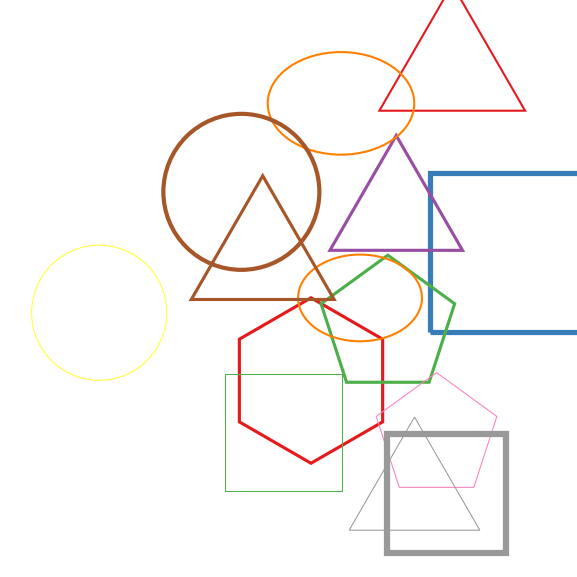[{"shape": "hexagon", "thickness": 1.5, "radius": 0.72, "center": [0.539, 0.34]}, {"shape": "triangle", "thickness": 1, "radius": 0.73, "center": [0.783, 0.88]}, {"shape": "square", "thickness": 2.5, "radius": 0.69, "center": [0.882, 0.562]}, {"shape": "pentagon", "thickness": 1.5, "radius": 0.61, "center": [0.672, 0.436]}, {"shape": "square", "thickness": 0.5, "radius": 0.5, "center": [0.491, 0.251]}, {"shape": "triangle", "thickness": 1.5, "radius": 0.66, "center": [0.686, 0.632]}, {"shape": "oval", "thickness": 1, "radius": 0.54, "center": [0.623, 0.483]}, {"shape": "oval", "thickness": 1, "radius": 0.63, "center": [0.59, 0.82]}, {"shape": "circle", "thickness": 0.5, "radius": 0.59, "center": [0.172, 0.458]}, {"shape": "triangle", "thickness": 1.5, "radius": 0.71, "center": [0.455, 0.552]}, {"shape": "circle", "thickness": 2, "radius": 0.68, "center": [0.418, 0.667]}, {"shape": "pentagon", "thickness": 0.5, "radius": 0.55, "center": [0.756, 0.244]}, {"shape": "triangle", "thickness": 0.5, "radius": 0.65, "center": [0.718, 0.146]}, {"shape": "square", "thickness": 3, "radius": 0.52, "center": [0.774, 0.144]}]